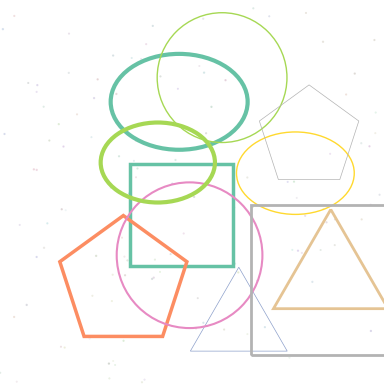[{"shape": "square", "thickness": 2.5, "radius": 0.67, "center": [0.471, 0.441]}, {"shape": "oval", "thickness": 3, "radius": 0.89, "center": [0.465, 0.736]}, {"shape": "pentagon", "thickness": 2.5, "radius": 0.87, "center": [0.32, 0.267]}, {"shape": "triangle", "thickness": 0.5, "radius": 0.73, "center": [0.62, 0.161]}, {"shape": "circle", "thickness": 1.5, "radius": 0.95, "center": [0.492, 0.337]}, {"shape": "circle", "thickness": 1, "radius": 0.84, "center": [0.577, 0.798]}, {"shape": "oval", "thickness": 3, "radius": 0.74, "center": [0.41, 0.578]}, {"shape": "oval", "thickness": 1, "radius": 0.76, "center": [0.767, 0.55]}, {"shape": "triangle", "thickness": 2, "radius": 0.86, "center": [0.859, 0.284]}, {"shape": "pentagon", "thickness": 0.5, "radius": 0.68, "center": [0.803, 0.644]}, {"shape": "square", "thickness": 2, "radius": 0.98, "center": [0.847, 0.272]}]